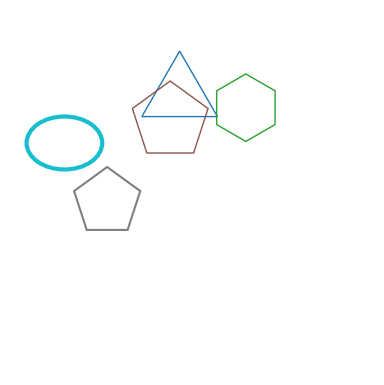[{"shape": "triangle", "thickness": 1, "radius": 0.57, "center": [0.467, 0.754]}, {"shape": "hexagon", "thickness": 1, "radius": 0.44, "center": [0.639, 0.72]}, {"shape": "pentagon", "thickness": 1, "radius": 0.52, "center": [0.442, 0.686]}, {"shape": "pentagon", "thickness": 1.5, "radius": 0.45, "center": [0.278, 0.476]}, {"shape": "oval", "thickness": 3, "radius": 0.49, "center": [0.167, 0.629]}]